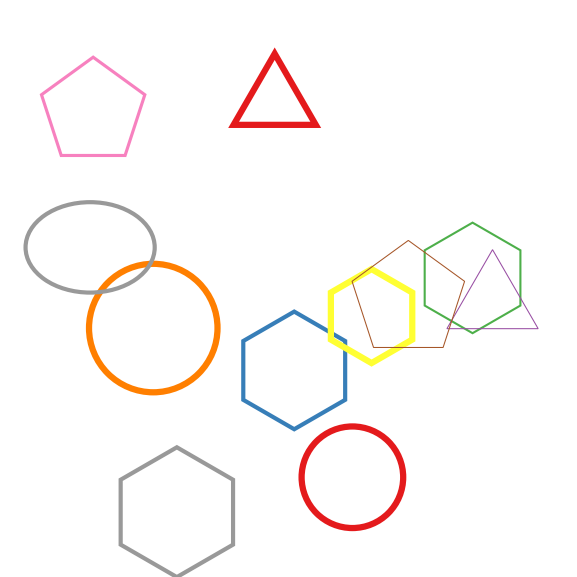[{"shape": "circle", "thickness": 3, "radius": 0.44, "center": [0.61, 0.173]}, {"shape": "triangle", "thickness": 3, "radius": 0.41, "center": [0.476, 0.824]}, {"shape": "hexagon", "thickness": 2, "radius": 0.51, "center": [0.509, 0.358]}, {"shape": "hexagon", "thickness": 1, "radius": 0.48, "center": [0.818, 0.518]}, {"shape": "triangle", "thickness": 0.5, "radius": 0.46, "center": [0.853, 0.476]}, {"shape": "circle", "thickness": 3, "radius": 0.56, "center": [0.265, 0.431]}, {"shape": "hexagon", "thickness": 3, "radius": 0.41, "center": [0.643, 0.452]}, {"shape": "pentagon", "thickness": 0.5, "radius": 0.51, "center": [0.707, 0.48]}, {"shape": "pentagon", "thickness": 1.5, "radius": 0.47, "center": [0.161, 0.806]}, {"shape": "oval", "thickness": 2, "radius": 0.56, "center": [0.156, 0.571]}, {"shape": "hexagon", "thickness": 2, "radius": 0.56, "center": [0.306, 0.112]}]